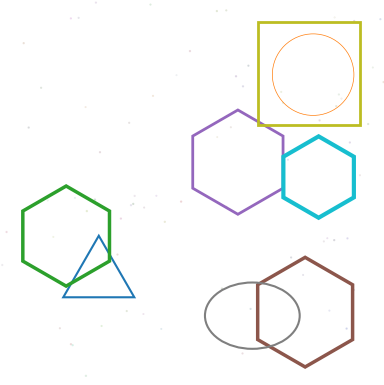[{"shape": "triangle", "thickness": 1.5, "radius": 0.53, "center": [0.257, 0.281]}, {"shape": "circle", "thickness": 0.5, "radius": 0.53, "center": [0.813, 0.806]}, {"shape": "hexagon", "thickness": 2.5, "radius": 0.65, "center": [0.172, 0.387]}, {"shape": "hexagon", "thickness": 2, "radius": 0.68, "center": [0.618, 0.579]}, {"shape": "hexagon", "thickness": 2.5, "radius": 0.71, "center": [0.793, 0.189]}, {"shape": "oval", "thickness": 1.5, "radius": 0.62, "center": [0.655, 0.18]}, {"shape": "square", "thickness": 2, "radius": 0.67, "center": [0.803, 0.81]}, {"shape": "hexagon", "thickness": 3, "radius": 0.53, "center": [0.828, 0.54]}]